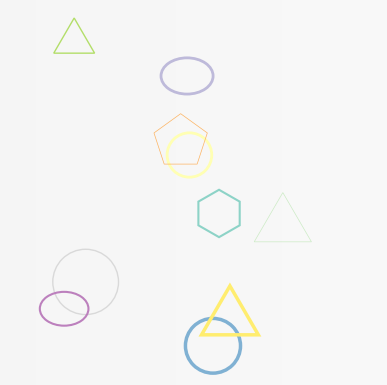[{"shape": "hexagon", "thickness": 1.5, "radius": 0.31, "center": [0.565, 0.446]}, {"shape": "circle", "thickness": 2, "radius": 0.29, "center": [0.489, 0.597]}, {"shape": "oval", "thickness": 2, "radius": 0.34, "center": [0.483, 0.803]}, {"shape": "circle", "thickness": 2.5, "radius": 0.36, "center": [0.55, 0.102]}, {"shape": "pentagon", "thickness": 0.5, "radius": 0.36, "center": [0.466, 0.632]}, {"shape": "triangle", "thickness": 1, "radius": 0.3, "center": [0.191, 0.892]}, {"shape": "circle", "thickness": 1, "radius": 0.42, "center": [0.221, 0.268]}, {"shape": "oval", "thickness": 1.5, "radius": 0.31, "center": [0.166, 0.198]}, {"shape": "triangle", "thickness": 0.5, "radius": 0.43, "center": [0.73, 0.415]}, {"shape": "triangle", "thickness": 2.5, "radius": 0.42, "center": [0.593, 0.173]}]